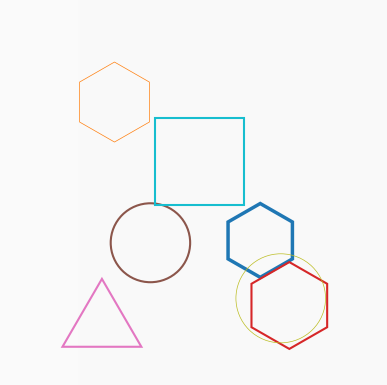[{"shape": "hexagon", "thickness": 2.5, "radius": 0.48, "center": [0.672, 0.375]}, {"shape": "hexagon", "thickness": 0.5, "radius": 0.52, "center": [0.295, 0.735]}, {"shape": "hexagon", "thickness": 1.5, "radius": 0.56, "center": [0.747, 0.206]}, {"shape": "circle", "thickness": 1.5, "radius": 0.51, "center": [0.388, 0.369]}, {"shape": "triangle", "thickness": 1.5, "radius": 0.59, "center": [0.263, 0.158]}, {"shape": "circle", "thickness": 0.5, "radius": 0.58, "center": [0.724, 0.225]}, {"shape": "square", "thickness": 1.5, "radius": 0.57, "center": [0.515, 0.581]}]